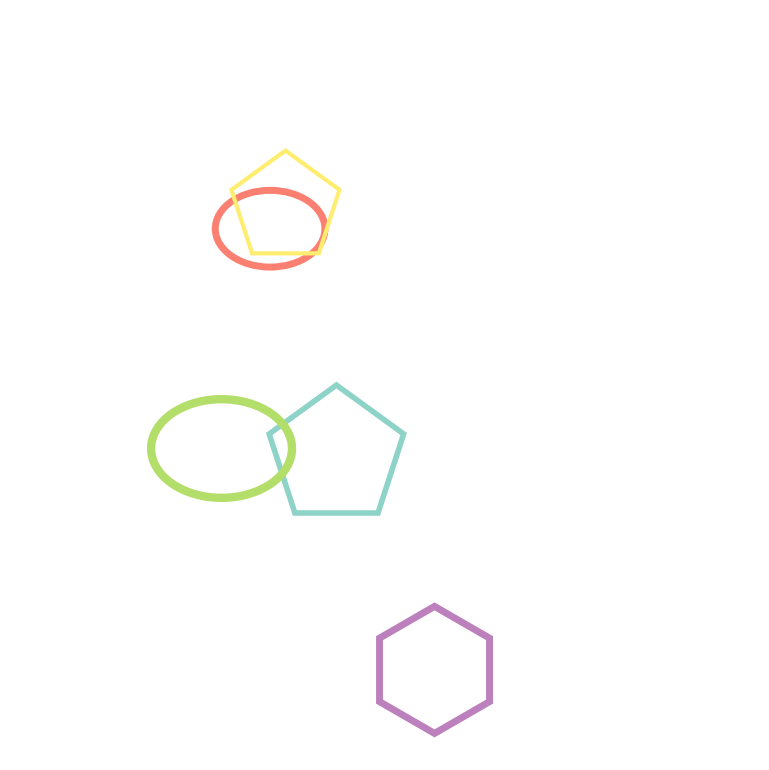[{"shape": "pentagon", "thickness": 2, "radius": 0.46, "center": [0.437, 0.408]}, {"shape": "oval", "thickness": 2.5, "radius": 0.36, "center": [0.351, 0.703]}, {"shape": "oval", "thickness": 3, "radius": 0.46, "center": [0.288, 0.418]}, {"shape": "hexagon", "thickness": 2.5, "radius": 0.41, "center": [0.564, 0.13]}, {"shape": "pentagon", "thickness": 1.5, "radius": 0.37, "center": [0.371, 0.731]}]